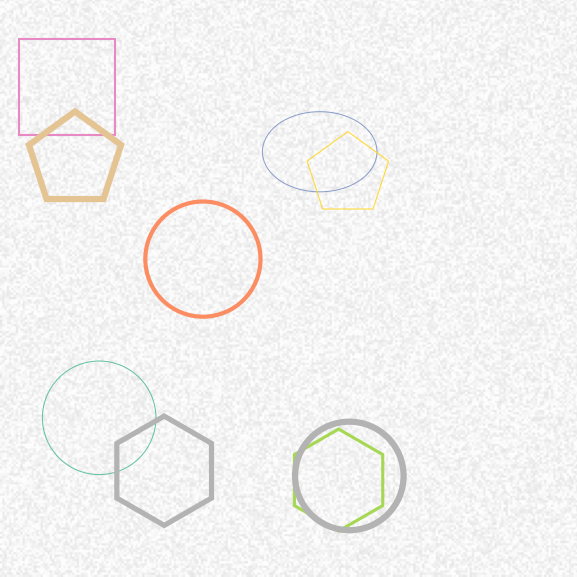[{"shape": "circle", "thickness": 0.5, "radius": 0.49, "center": [0.172, 0.276]}, {"shape": "circle", "thickness": 2, "radius": 0.5, "center": [0.351, 0.55]}, {"shape": "oval", "thickness": 0.5, "radius": 0.5, "center": [0.554, 0.736]}, {"shape": "square", "thickness": 1, "radius": 0.41, "center": [0.116, 0.849]}, {"shape": "hexagon", "thickness": 1.5, "radius": 0.44, "center": [0.586, 0.168]}, {"shape": "pentagon", "thickness": 0.5, "radius": 0.37, "center": [0.602, 0.697]}, {"shape": "pentagon", "thickness": 3, "radius": 0.42, "center": [0.13, 0.722]}, {"shape": "hexagon", "thickness": 2.5, "radius": 0.47, "center": [0.284, 0.184]}, {"shape": "circle", "thickness": 3, "radius": 0.47, "center": [0.605, 0.175]}]